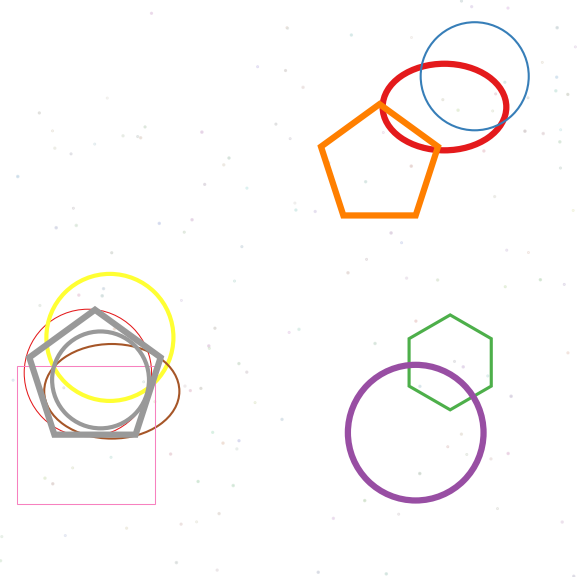[{"shape": "oval", "thickness": 3, "radius": 0.54, "center": [0.77, 0.814]}, {"shape": "circle", "thickness": 0.5, "radius": 0.55, "center": [0.152, 0.353]}, {"shape": "circle", "thickness": 1, "radius": 0.47, "center": [0.822, 0.867]}, {"shape": "hexagon", "thickness": 1.5, "radius": 0.41, "center": [0.78, 0.372]}, {"shape": "circle", "thickness": 3, "radius": 0.59, "center": [0.72, 0.25]}, {"shape": "pentagon", "thickness": 3, "radius": 0.53, "center": [0.657, 0.712]}, {"shape": "circle", "thickness": 2, "radius": 0.55, "center": [0.19, 0.415]}, {"shape": "oval", "thickness": 1, "radius": 0.59, "center": [0.194, 0.322]}, {"shape": "square", "thickness": 0.5, "radius": 0.6, "center": [0.149, 0.246]}, {"shape": "circle", "thickness": 2, "radius": 0.42, "center": [0.174, 0.341]}, {"shape": "pentagon", "thickness": 3, "radius": 0.6, "center": [0.164, 0.343]}]